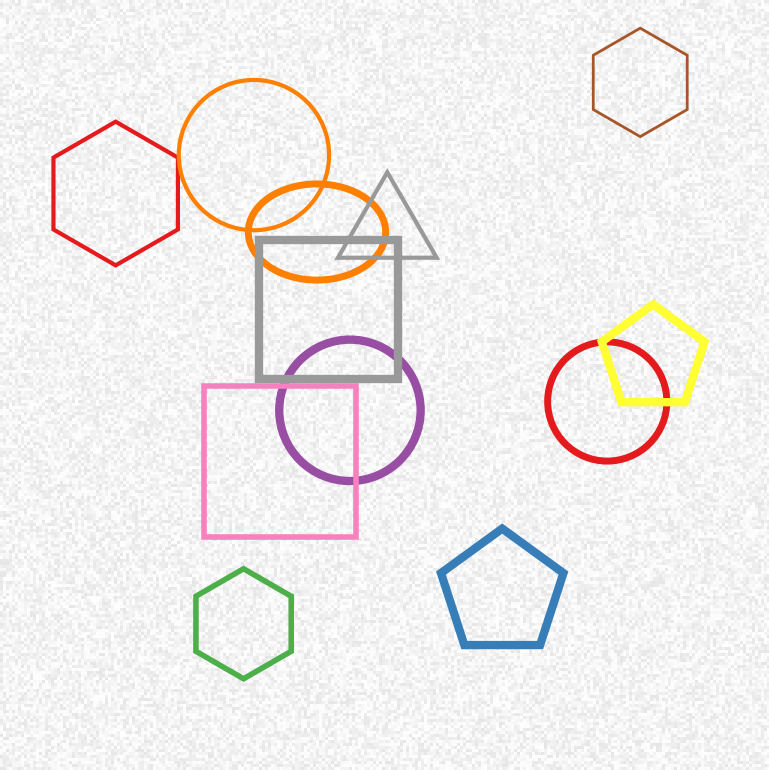[{"shape": "hexagon", "thickness": 1.5, "radius": 0.47, "center": [0.15, 0.749]}, {"shape": "circle", "thickness": 2.5, "radius": 0.39, "center": [0.789, 0.479]}, {"shape": "pentagon", "thickness": 3, "radius": 0.42, "center": [0.652, 0.23]}, {"shape": "hexagon", "thickness": 2, "radius": 0.36, "center": [0.316, 0.19]}, {"shape": "circle", "thickness": 3, "radius": 0.46, "center": [0.454, 0.467]}, {"shape": "circle", "thickness": 1.5, "radius": 0.49, "center": [0.33, 0.799]}, {"shape": "oval", "thickness": 2.5, "radius": 0.45, "center": [0.412, 0.699]}, {"shape": "pentagon", "thickness": 3, "radius": 0.35, "center": [0.848, 0.534]}, {"shape": "hexagon", "thickness": 1, "radius": 0.35, "center": [0.831, 0.893]}, {"shape": "square", "thickness": 2, "radius": 0.49, "center": [0.363, 0.401]}, {"shape": "triangle", "thickness": 1.5, "radius": 0.37, "center": [0.503, 0.702]}, {"shape": "square", "thickness": 3, "radius": 0.45, "center": [0.426, 0.598]}]